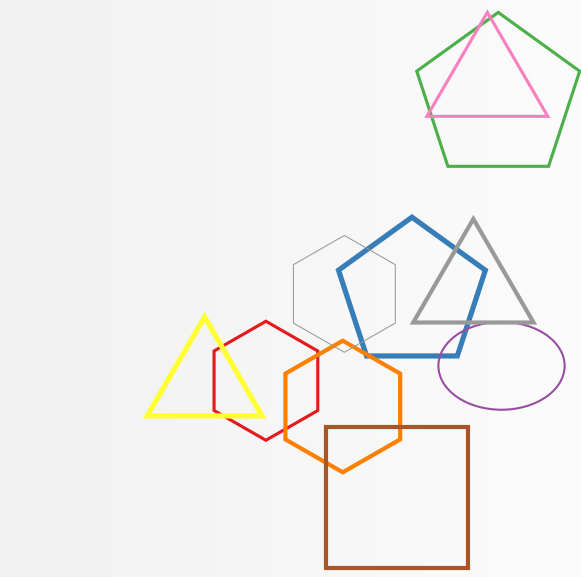[{"shape": "hexagon", "thickness": 1.5, "radius": 0.52, "center": [0.458, 0.34]}, {"shape": "pentagon", "thickness": 2.5, "radius": 0.66, "center": [0.709, 0.49]}, {"shape": "pentagon", "thickness": 1.5, "radius": 0.74, "center": [0.857, 0.83]}, {"shape": "oval", "thickness": 1, "radius": 0.54, "center": [0.863, 0.366]}, {"shape": "hexagon", "thickness": 2, "radius": 0.57, "center": [0.59, 0.295]}, {"shape": "triangle", "thickness": 2.5, "radius": 0.57, "center": [0.352, 0.336]}, {"shape": "square", "thickness": 2, "radius": 0.61, "center": [0.683, 0.138]}, {"shape": "triangle", "thickness": 1.5, "radius": 0.6, "center": [0.838, 0.858]}, {"shape": "triangle", "thickness": 2, "radius": 0.6, "center": [0.814, 0.5]}, {"shape": "hexagon", "thickness": 0.5, "radius": 0.51, "center": [0.592, 0.49]}]